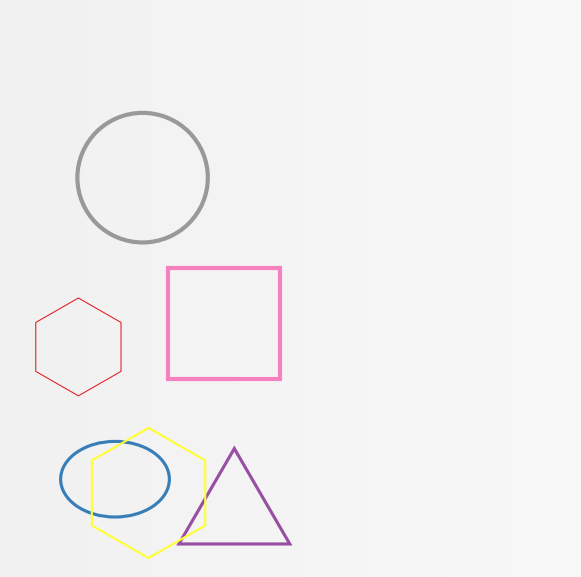[{"shape": "hexagon", "thickness": 0.5, "radius": 0.42, "center": [0.135, 0.398]}, {"shape": "oval", "thickness": 1.5, "radius": 0.47, "center": [0.198, 0.169]}, {"shape": "triangle", "thickness": 1.5, "radius": 0.55, "center": [0.403, 0.112]}, {"shape": "hexagon", "thickness": 1, "radius": 0.56, "center": [0.256, 0.145]}, {"shape": "square", "thickness": 2, "radius": 0.48, "center": [0.385, 0.439]}, {"shape": "circle", "thickness": 2, "radius": 0.56, "center": [0.245, 0.691]}]